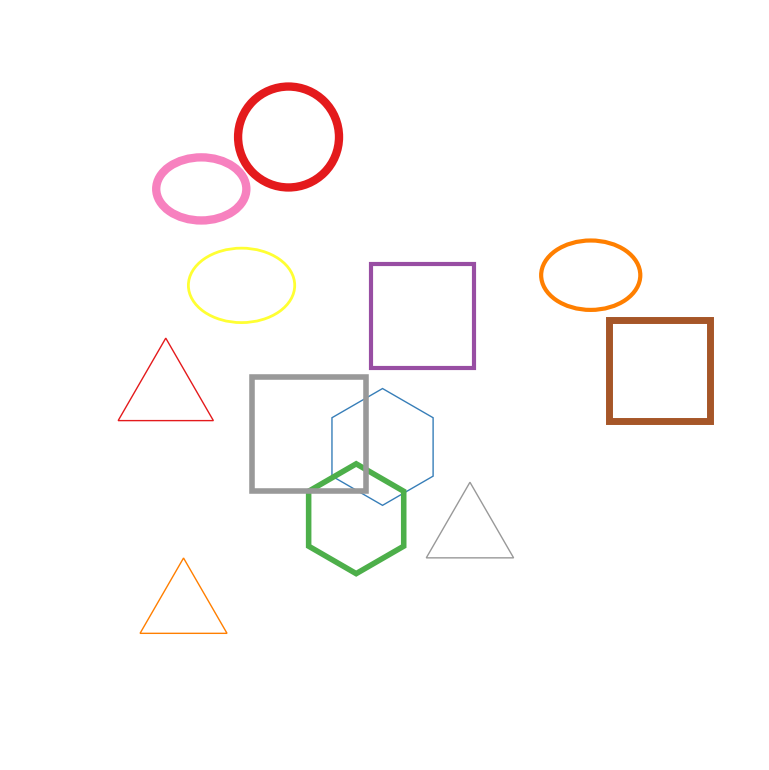[{"shape": "triangle", "thickness": 0.5, "radius": 0.36, "center": [0.215, 0.489]}, {"shape": "circle", "thickness": 3, "radius": 0.33, "center": [0.375, 0.822]}, {"shape": "hexagon", "thickness": 0.5, "radius": 0.38, "center": [0.497, 0.42]}, {"shape": "hexagon", "thickness": 2, "radius": 0.36, "center": [0.463, 0.326]}, {"shape": "square", "thickness": 1.5, "radius": 0.34, "center": [0.549, 0.589]}, {"shape": "triangle", "thickness": 0.5, "radius": 0.33, "center": [0.238, 0.21]}, {"shape": "oval", "thickness": 1.5, "radius": 0.32, "center": [0.767, 0.643]}, {"shape": "oval", "thickness": 1, "radius": 0.35, "center": [0.314, 0.629]}, {"shape": "square", "thickness": 2.5, "radius": 0.33, "center": [0.857, 0.519]}, {"shape": "oval", "thickness": 3, "radius": 0.29, "center": [0.261, 0.755]}, {"shape": "triangle", "thickness": 0.5, "radius": 0.33, "center": [0.61, 0.308]}, {"shape": "square", "thickness": 2, "radius": 0.37, "center": [0.401, 0.436]}]